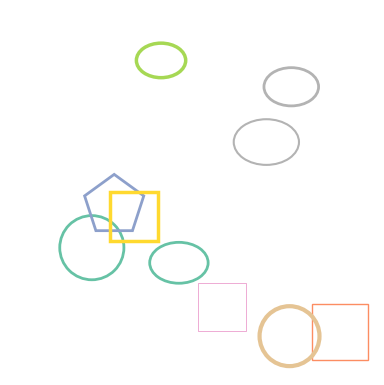[{"shape": "oval", "thickness": 2, "radius": 0.38, "center": [0.465, 0.317]}, {"shape": "circle", "thickness": 2, "radius": 0.42, "center": [0.239, 0.357]}, {"shape": "square", "thickness": 1, "radius": 0.36, "center": [0.883, 0.137]}, {"shape": "pentagon", "thickness": 2, "radius": 0.4, "center": [0.297, 0.466]}, {"shape": "square", "thickness": 0.5, "radius": 0.31, "center": [0.577, 0.203]}, {"shape": "oval", "thickness": 2.5, "radius": 0.32, "center": [0.418, 0.843]}, {"shape": "square", "thickness": 2.5, "radius": 0.31, "center": [0.348, 0.437]}, {"shape": "circle", "thickness": 3, "radius": 0.39, "center": [0.752, 0.127]}, {"shape": "oval", "thickness": 2, "radius": 0.35, "center": [0.757, 0.775]}, {"shape": "oval", "thickness": 1.5, "radius": 0.42, "center": [0.692, 0.631]}]